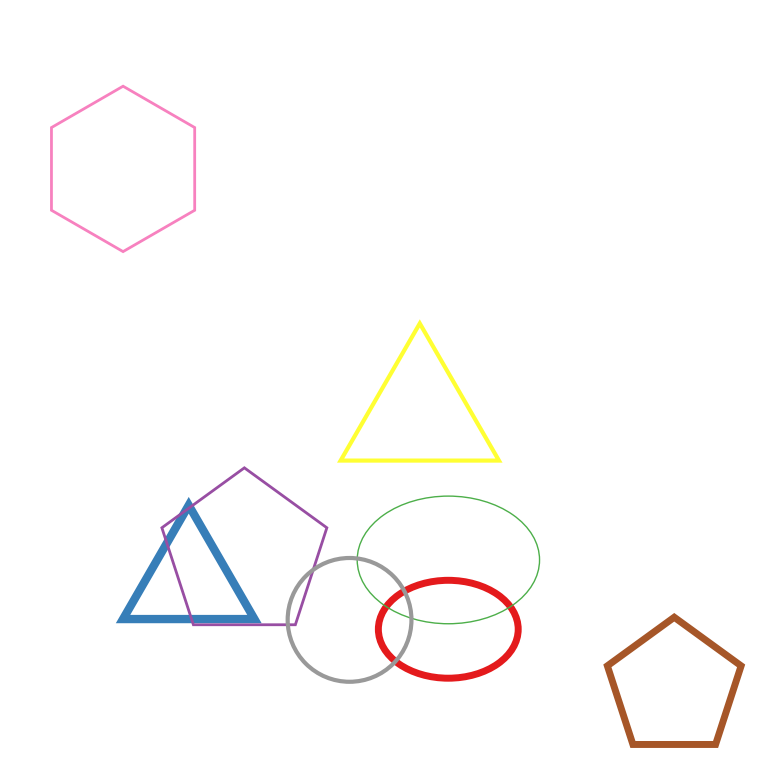[{"shape": "oval", "thickness": 2.5, "radius": 0.45, "center": [0.582, 0.183]}, {"shape": "triangle", "thickness": 3, "radius": 0.49, "center": [0.245, 0.245]}, {"shape": "oval", "thickness": 0.5, "radius": 0.59, "center": [0.582, 0.273]}, {"shape": "pentagon", "thickness": 1, "radius": 0.56, "center": [0.317, 0.28]}, {"shape": "triangle", "thickness": 1.5, "radius": 0.59, "center": [0.545, 0.461]}, {"shape": "pentagon", "thickness": 2.5, "radius": 0.46, "center": [0.876, 0.107]}, {"shape": "hexagon", "thickness": 1, "radius": 0.54, "center": [0.16, 0.781]}, {"shape": "circle", "thickness": 1.5, "radius": 0.4, "center": [0.454, 0.195]}]